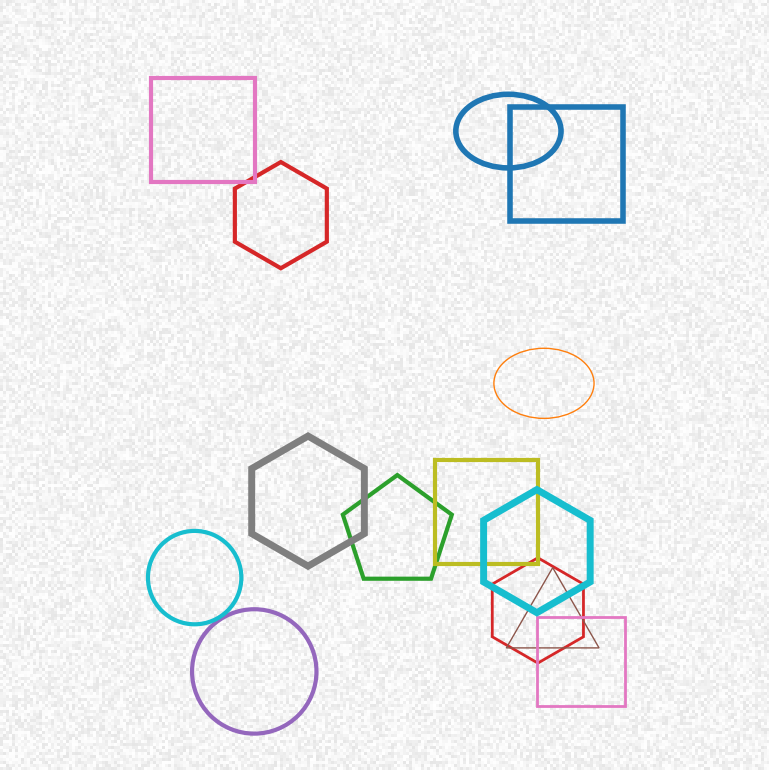[{"shape": "square", "thickness": 2, "radius": 0.37, "center": [0.736, 0.787]}, {"shape": "oval", "thickness": 2, "radius": 0.34, "center": [0.66, 0.83]}, {"shape": "oval", "thickness": 0.5, "radius": 0.33, "center": [0.706, 0.502]}, {"shape": "pentagon", "thickness": 1.5, "radius": 0.37, "center": [0.516, 0.309]}, {"shape": "hexagon", "thickness": 1, "radius": 0.34, "center": [0.699, 0.207]}, {"shape": "hexagon", "thickness": 1.5, "radius": 0.34, "center": [0.365, 0.721]}, {"shape": "circle", "thickness": 1.5, "radius": 0.4, "center": [0.33, 0.128]}, {"shape": "triangle", "thickness": 0.5, "radius": 0.35, "center": [0.718, 0.193]}, {"shape": "square", "thickness": 1.5, "radius": 0.34, "center": [0.264, 0.831]}, {"shape": "square", "thickness": 1, "radius": 0.29, "center": [0.755, 0.141]}, {"shape": "hexagon", "thickness": 2.5, "radius": 0.42, "center": [0.4, 0.349]}, {"shape": "square", "thickness": 1.5, "radius": 0.34, "center": [0.632, 0.335]}, {"shape": "circle", "thickness": 1.5, "radius": 0.3, "center": [0.253, 0.25]}, {"shape": "hexagon", "thickness": 2.5, "radius": 0.4, "center": [0.697, 0.284]}]